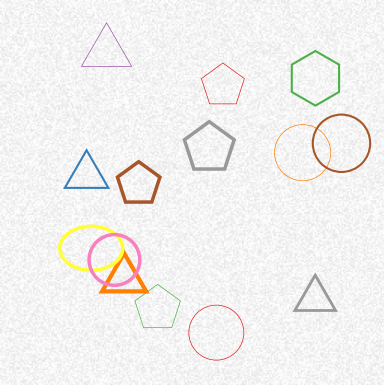[{"shape": "pentagon", "thickness": 0.5, "radius": 0.29, "center": [0.579, 0.778]}, {"shape": "circle", "thickness": 0.5, "radius": 0.36, "center": [0.562, 0.136]}, {"shape": "triangle", "thickness": 1.5, "radius": 0.33, "center": [0.225, 0.545]}, {"shape": "pentagon", "thickness": 0.5, "radius": 0.31, "center": [0.409, 0.199]}, {"shape": "hexagon", "thickness": 1.5, "radius": 0.35, "center": [0.819, 0.797]}, {"shape": "triangle", "thickness": 0.5, "radius": 0.38, "center": [0.277, 0.865]}, {"shape": "triangle", "thickness": 3, "radius": 0.33, "center": [0.322, 0.276]}, {"shape": "circle", "thickness": 0.5, "radius": 0.36, "center": [0.786, 0.603]}, {"shape": "oval", "thickness": 2.5, "radius": 0.41, "center": [0.237, 0.355]}, {"shape": "pentagon", "thickness": 2.5, "radius": 0.29, "center": [0.36, 0.522]}, {"shape": "circle", "thickness": 1.5, "radius": 0.37, "center": [0.887, 0.628]}, {"shape": "circle", "thickness": 2.5, "radius": 0.33, "center": [0.297, 0.325]}, {"shape": "triangle", "thickness": 2, "radius": 0.31, "center": [0.819, 0.224]}, {"shape": "pentagon", "thickness": 2.5, "radius": 0.34, "center": [0.544, 0.616]}]